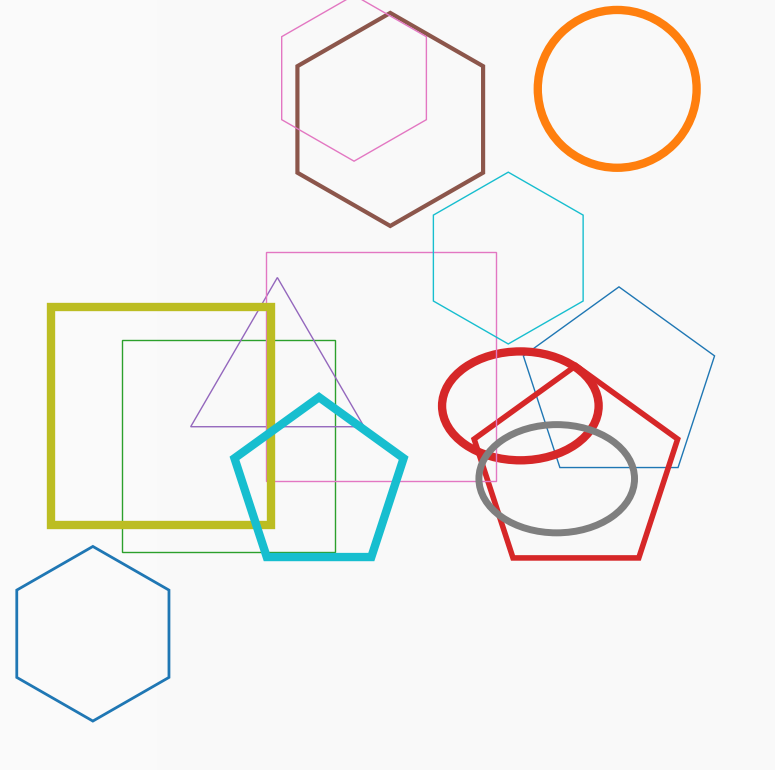[{"shape": "pentagon", "thickness": 0.5, "radius": 0.65, "center": [0.799, 0.498]}, {"shape": "hexagon", "thickness": 1, "radius": 0.57, "center": [0.12, 0.177]}, {"shape": "circle", "thickness": 3, "radius": 0.51, "center": [0.796, 0.885]}, {"shape": "square", "thickness": 0.5, "radius": 0.69, "center": [0.295, 0.421]}, {"shape": "pentagon", "thickness": 2, "radius": 0.69, "center": [0.743, 0.387]}, {"shape": "oval", "thickness": 3, "radius": 0.51, "center": [0.671, 0.473]}, {"shape": "triangle", "thickness": 0.5, "radius": 0.65, "center": [0.358, 0.51]}, {"shape": "hexagon", "thickness": 1.5, "radius": 0.69, "center": [0.504, 0.845]}, {"shape": "square", "thickness": 0.5, "radius": 0.74, "center": [0.491, 0.524]}, {"shape": "hexagon", "thickness": 0.5, "radius": 0.54, "center": [0.457, 0.898]}, {"shape": "oval", "thickness": 2.5, "radius": 0.5, "center": [0.718, 0.378]}, {"shape": "square", "thickness": 3, "radius": 0.71, "center": [0.208, 0.459]}, {"shape": "pentagon", "thickness": 3, "radius": 0.57, "center": [0.412, 0.369]}, {"shape": "hexagon", "thickness": 0.5, "radius": 0.56, "center": [0.656, 0.665]}]